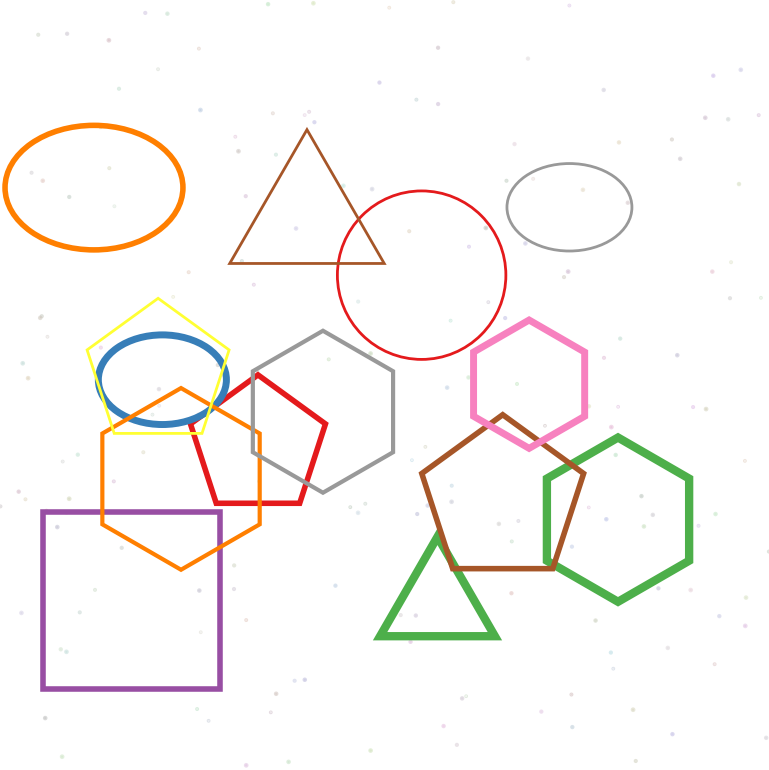[{"shape": "circle", "thickness": 1, "radius": 0.55, "center": [0.548, 0.643]}, {"shape": "pentagon", "thickness": 2, "radius": 0.46, "center": [0.335, 0.421]}, {"shape": "oval", "thickness": 2.5, "radius": 0.42, "center": [0.211, 0.507]}, {"shape": "hexagon", "thickness": 3, "radius": 0.53, "center": [0.803, 0.325]}, {"shape": "triangle", "thickness": 3, "radius": 0.43, "center": [0.568, 0.217]}, {"shape": "square", "thickness": 2, "radius": 0.57, "center": [0.171, 0.221]}, {"shape": "hexagon", "thickness": 1.5, "radius": 0.59, "center": [0.235, 0.378]}, {"shape": "oval", "thickness": 2, "radius": 0.58, "center": [0.122, 0.756]}, {"shape": "pentagon", "thickness": 1, "radius": 0.48, "center": [0.205, 0.516]}, {"shape": "triangle", "thickness": 1, "radius": 0.58, "center": [0.399, 0.716]}, {"shape": "pentagon", "thickness": 2, "radius": 0.55, "center": [0.653, 0.351]}, {"shape": "hexagon", "thickness": 2.5, "radius": 0.42, "center": [0.687, 0.501]}, {"shape": "oval", "thickness": 1, "radius": 0.41, "center": [0.74, 0.731]}, {"shape": "hexagon", "thickness": 1.5, "radius": 0.53, "center": [0.419, 0.465]}]